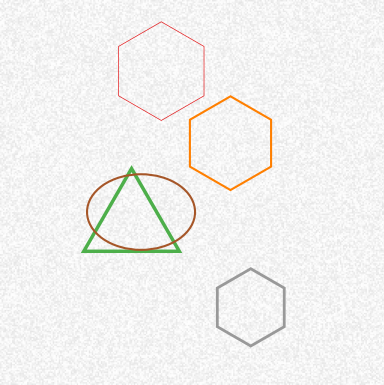[{"shape": "hexagon", "thickness": 0.5, "radius": 0.64, "center": [0.419, 0.815]}, {"shape": "triangle", "thickness": 2.5, "radius": 0.72, "center": [0.342, 0.419]}, {"shape": "hexagon", "thickness": 1.5, "radius": 0.61, "center": [0.599, 0.628]}, {"shape": "oval", "thickness": 1.5, "radius": 0.7, "center": [0.366, 0.449]}, {"shape": "hexagon", "thickness": 2, "radius": 0.5, "center": [0.651, 0.202]}]